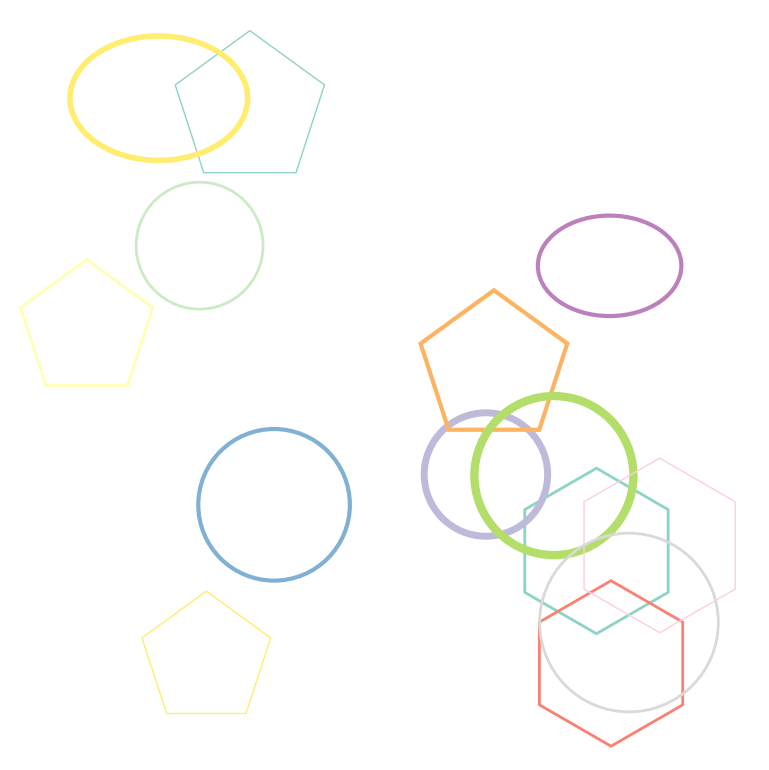[{"shape": "pentagon", "thickness": 0.5, "radius": 0.51, "center": [0.325, 0.858]}, {"shape": "hexagon", "thickness": 1, "radius": 0.54, "center": [0.775, 0.284]}, {"shape": "pentagon", "thickness": 1, "radius": 0.45, "center": [0.113, 0.573]}, {"shape": "circle", "thickness": 2.5, "radius": 0.4, "center": [0.631, 0.384]}, {"shape": "hexagon", "thickness": 1, "radius": 0.54, "center": [0.794, 0.138]}, {"shape": "circle", "thickness": 1.5, "radius": 0.49, "center": [0.356, 0.344]}, {"shape": "pentagon", "thickness": 1.5, "radius": 0.5, "center": [0.641, 0.523]}, {"shape": "circle", "thickness": 3, "radius": 0.52, "center": [0.719, 0.382]}, {"shape": "hexagon", "thickness": 0.5, "radius": 0.57, "center": [0.857, 0.292]}, {"shape": "circle", "thickness": 1, "radius": 0.58, "center": [0.817, 0.191]}, {"shape": "oval", "thickness": 1.5, "radius": 0.47, "center": [0.792, 0.655]}, {"shape": "circle", "thickness": 1, "radius": 0.41, "center": [0.259, 0.681]}, {"shape": "oval", "thickness": 2, "radius": 0.58, "center": [0.206, 0.872]}, {"shape": "pentagon", "thickness": 0.5, "radius": 0.44, "center": [0.268, 0.144]}]